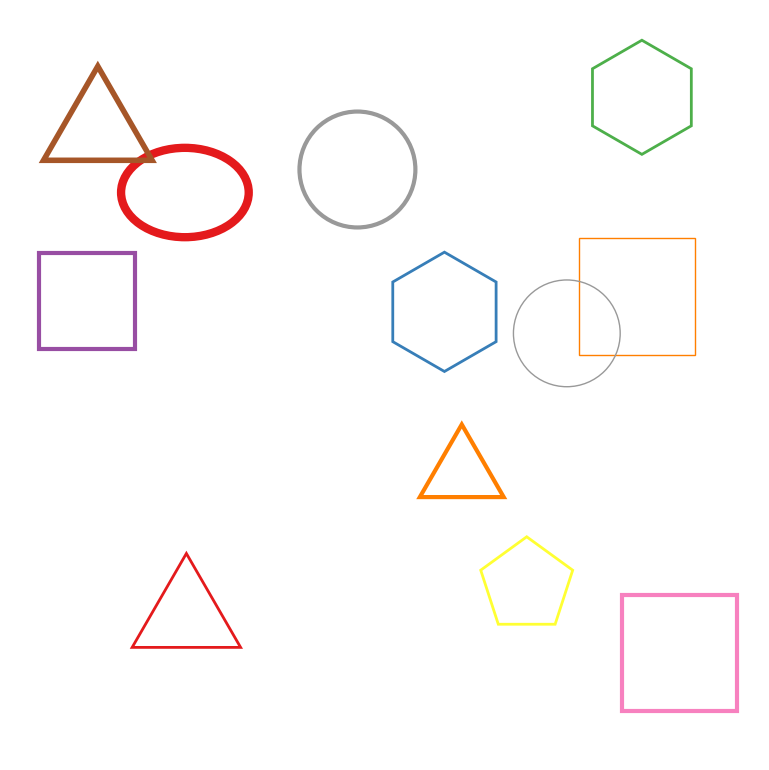[{"shape": "oval", "thickness": 3, "radius": 0.41, "center": [0.24, 0.75]}, {"shape": "triangle", "thickness": 1, "radius": 0.41, "center": [0.242, 0.2]}, {"shape": "hexagon", "thickness": 1, "radius": 0.39, "center": [0.577, 0.595]}, {"shape": "hexagon", "thickness": 1, "radius": 0.37, "center": [0.834, 0.874]}, {"shape": "square", "thickness": 1.5, "radius": 0.31, "center": [0.113, 0.609]}, {"shape": "square", "thickness": 0.5, "radius": 0.38, "center": [0.827, 0.615]}, {"shape": "triangle", "thickness": 1.5, "radius": 0.31, "center": [0.6, 0.386]}, {"shape": "pentagon", "thickness": 1, "radius": 0.31, "center": [0.684, 0.24]}, {"shape": "triangle", "thickness": 2, "radius": 0.41, "center": [0.127, 0.833]}, {"shape": "square", "thickness": 1.5, "radius": 0.37, "center": [0.883, 0.152]}, {"shape": "circle", "thickness": 1.5, "radius": 0.38, "center": [0.464, 0.78]}, {"shape": "circle", "thickness": 0.5, "radius": 0.35, "center": [0.736, 0.567]}]